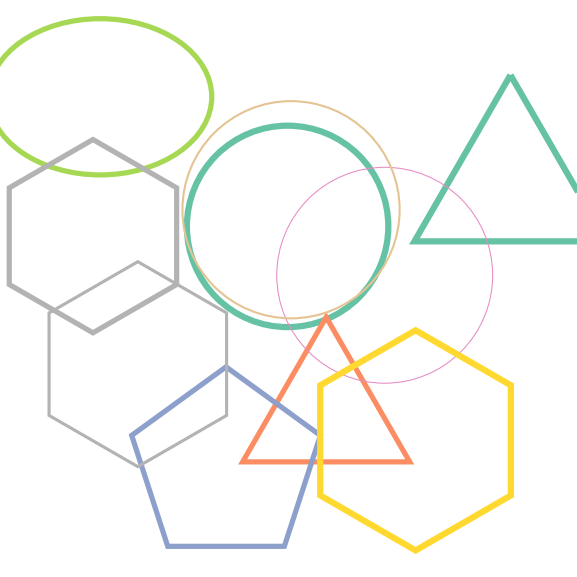[{"shape": "circle", "thickness": 3, "radius": 0.87, "center": [0.498, 0.607]}, {"shape": "triangle", "thickness": 3, "radius": 0.96, "center": [0.884, 0.677]}, {"shape": "triangle", "thickness": 2.5, "radius": 0.84, "center": [0.565, 0.283]}, {"shape": "pentagon", "thickness": 2.5, "radius": 0.86, "center": [0.391, 0.192]}, {"shape": "circle", "thickness": 0.5, "radius": 0.93, "center": [0.666, 0.523]}, {"shape": "oval", "thickness": 2.5, "radius": 0.97, "center": [0.173, 0.832]}, {"shape": "hexagon", "thickness": 3, "radius": 0.95, "center": [0.72, 0.237]}, {"shape": "circle", "thickness": 1, "radius": 0.94, "center": [0.504, 0.636]}, {"shape": "hexagon", "thickness": 2.5, "radius": 0.84, "center": [0.161, 0.59]}, {"shape": "hexagon", "thickness": 1.5, "radius": 0.89, "center": [0.239, 0.369]}]